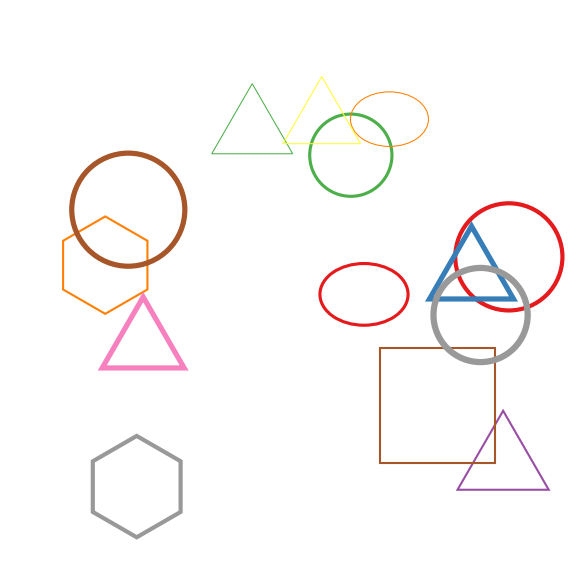[{"shape": "oval", "thickness": 1.5, "radius": 0.38, "center": [0.63, 0.489]}, {"shape": "circle", "thickness": 2, "radius": 0.46, "center": [0.881, 0.554]}, {"shape": "triangle", "thickness": 2.5, "radius": 0.42, "center": [0.816, 0.523]}, {"shape": "triangle", "thickness": 0.5, "radius": 0.4, "center": [0.437, 0.773]}, {"shape": "circle", "thickness": 1.5, "radius": 0.36, "center": [0.607, 0.73]}, {"shape": "triangle", "thickness": 1, "radius": 0.46, "center": [0.871, 0.197]}, {"shape": "oval", "thickness": 0.5, "radius": 0.34, "center": [0.674, 0.793]}, {"shape": "hexagon", "thickness": 1, "radius": 0.42, "center": [0.182, 0.54]}, {"shape": "triangle", "thickness": 0.5, "radius": 0.39, "center": [0.557, 0.789]}, {"shape": "square", "thickness": 1, "radius": 0.5, "center": [0.757, 0.297]}, {"shape": "circle", "thickness": 2.5, "radius": 0.49, "center": [0.222, 0.636]}, {"shape": "triangle", "thickness": 2.5, "radius": 0.41, "center": [0.248, 0.403]}, {"shape": "circle", "thickness": 3, "radius": 0.41, "center": [0.832, 0.454]}, {"shape": "hexagon", "thickness": 2, "radius": 0.44, "center": [0.237, 0.157]}]